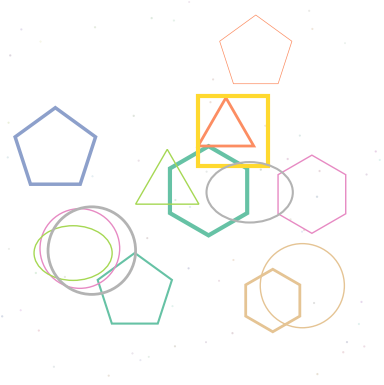[{"shape": "hexagon", "thickness": 3, "radius": 0.58, "center": [0.542, 0.504]}, {"shape": "pentagon", "thickness": 1.5, "radius": 0.51, "center": [0.35, 0.242]}, {"shape": "triangle", "thickness": 2, "radius": 0.42, "center": [0.587, 0.663]}, {"shape": "pentagon", "thickness": 0.5, "radius": 0.49, "center": [0.664, 0.862]}, {"shape": "pentagon", "thickness": 2.5, "radius": 0.55, "center": [0.144, 0.61]}, {"shape": "circle", "thickness": 1, "radius": 0.52, "center": [0.207, 0.355]}, {"shape": "hexagon", "thickness": 1, "radius": 0.51, "center": [0.81, 0.496]}, {"shape": "oval", "thickness": 1, "radius": 0.51, "center": [0.19, 0.343]}, {"shape": "triangle", "thickness": 1, "radius": 0.47, "center": [0.434, 0.517]}, {"shape": "square", "thickness": 3, "radius": 0.46, "center": [0.605, 0.66]}, {"shape": "hexagon", "thickness": 2, "radius": 0.41, "center": [0.709, 0.219]}, {"shape": "circle", "thickness": 1, "radius": 0.55, "center": [0.785, 0.258]}, {"shape": "oval", "thickness": 1.5, "radius": 0.56, "center": [0.648, 0.501]}, {"shape": "circle", "thickness": 2, "radius": 0.57, "center": [0.238, 0.349]}]